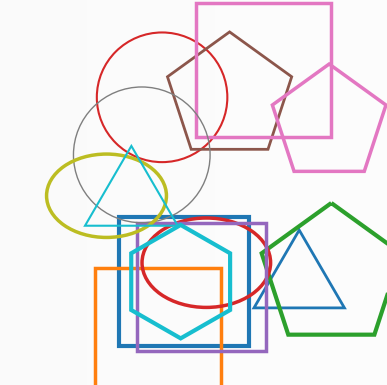[{"shape": "triangle", "thickness": 2, "radius": 0.67, "center": [0.772, 0.268]}, {"shape": "square", "thickness": 3, "radius": 0.84, "center": [0.474, 0.269]}, {"shape": "square", "thickness": 2.5, "radius": 0.81, "center": [0.407, 0.143]}, {"shape": "pentagon", "thickness": 3, "radius": 0.95, "center": [0.855, 0.284]}, {"shape": "oval", "thickness": 2.5, "radius": 0.83, "center": [0.532, 0.318]}, {"shape": "circle", "thickness": 1.5, "radius": 0.84, "center": [0.418, 0.747]}, {"shape": "square", "thickness": 2.5, "radius": 0.83, "center": [0.52, 0.255]}, {"shape": "pentagon", "thickness": 2, "radius": 0.84, "center": [0.592, 0.749]}, {"shape": "square", "thickness": 2.5, "radius": 0.87, "center": [0.68, 0.818]}, {"shape": "pentagon", "thickness": 2.5, "radius": 0.77, "center": [0.849, 0.68]}, {"shape": "circle", "thickness": 1, "radius": 0.88, "center": [0.366, 0.598]}, {"shape": "oval", "thickness": 2.5, "radius": 0.77, "center": [0.275, 0.492]}, {"shape": "hexagon", "thickness": 3, "radius": 0.74, "center": [0.466, 0.268]}, {"shape": "triangle", "thickness": 1.5, "radius": 0.69, "center": [0.339, 0.483]}]